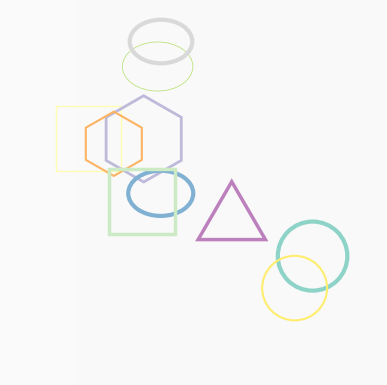[{"shape": "circle", "thickness": 3, "radius": 0.45, "center": [0.807, 0.335]}, {"shape": "square", "thickness": 1, "radius": 0.42, "center": [0.229, 0.64]}, {"shape": "hexagon", "thickness": 2, "radius": 0.56, "center": [0.371, 0.639]}, {"shape": "oval", "thickness": 3, "radius": 0.42, "center": [0.415, 0.498]}, {"shape": "hexagon", "thickness": 1.5, "radius": 0.42, "center": [0.294, 0.627]}, {"shape": "oval", "thickness": 0.5, "radius": 0.46, "center": [0.407, 0.827]}, {"shape": "oval", "thickness": 3, "radius": 0.4, "center": [0.415, 0.892]}, {"shape": "triangle", "thickness": 2.5, "radius": 0.5, "center": [0.598, 0.428]}, {"shape": "square", "thickness": 2.5, "radius": 0.42, "center": [0.366, 0.477]}, {"shape": "circle", "thickness": 1.5, "radius": 0.42, "center": [0.76, 0.252]}]